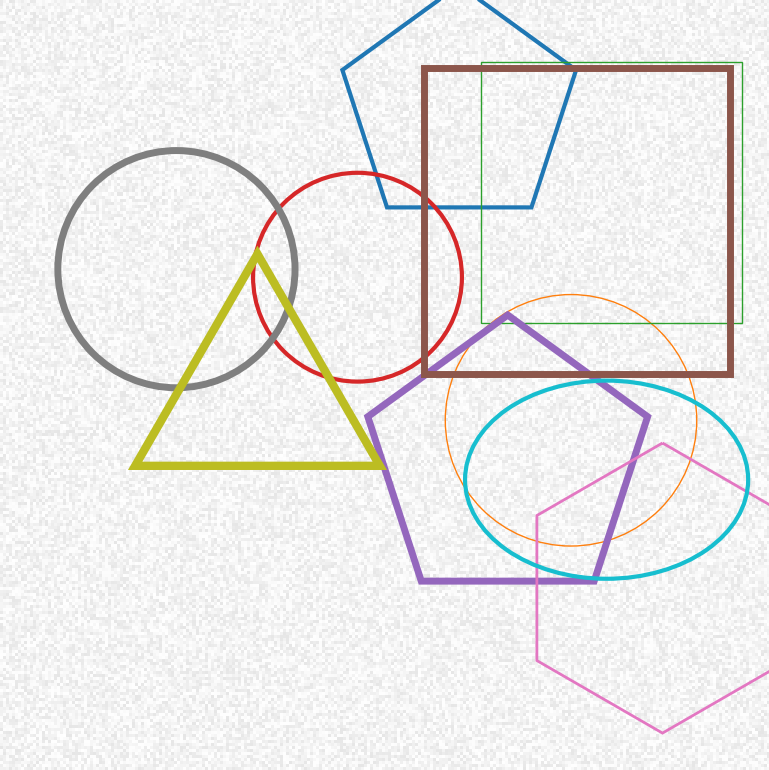[{"shape": "pentagon", "thickness": 1.5, "radius": 0.8, "center": [0.596, 0.86]}, {"shape": "circle", "thickness": 0.5, "radius": 0.82, "center": [0.742, 0.454]}, {"shape": "square", "thickness": 0.5, "radius": 0.85, "center": [0.794, 0.75]}, {"shape": "circle", "thickness": 1.5, "radius": 0.68, "center": [0.464, 0.64]}, {"shape": "pentagon", "thickness": 2.5, "radius": 0.96, "center": [0.659, 0.4]}, {"shape": "square", "thickness": 2.5, "radius": 0.99, "center": [0.749, 0.712]}, {"shape": "hexagon", "thickness": 1, "radius": 0.94, "center": [0.86, 0.236]}, {"shape": "circle", "thickness": 2.5, "radius": 0.77, "center": [0.229, 0.65]}, {"shape": "triangle", "thickness": 3, "radius": 0.92, "center": [0.334, 0.487]}, {"shape": "oval", "thickness": 1.5, "radius": 0.92, "center": [0.788, 0.377]}]